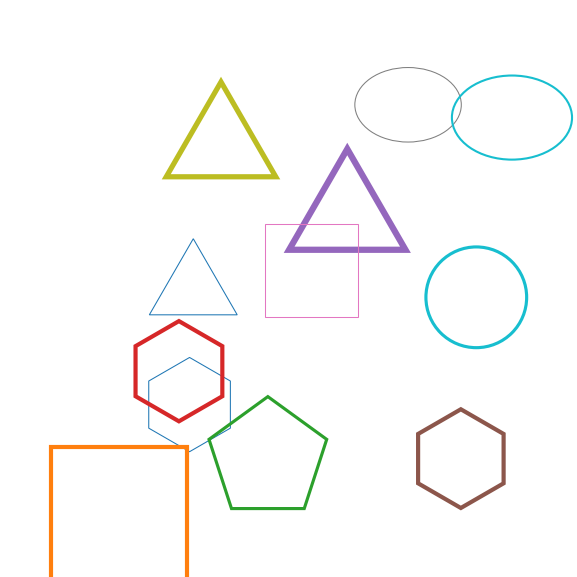[{"shape": "hexagon", "thickness": 0.5, "radius": 0.41, "center": [0.328, 0.299]}, {"shape": "triangle", "thickness": 0.5, "radius": 0.44, "center": [0.335, 0.498]}, {"shape": "square", "thickness": 2, "radius": 0.59, "center": [0.206, 0.108]}, {"shape": "pentagon", "thickness": 1.5, "radius": 0.54, "center": [0.464, 0.205]}, {"shape": "hexagon", "thickness": 2, "radius": 0.43, "center": [0.31, 0.356]}, {"shape": "triangle", "thickness": 3, "radius": 0.58, "center": [0.601, 0.625]}, {"shape": "hexagon", "thickness": 2, "radius": 0.43, "center": [0.798, 0.205]}, {"shape": "square", "thickness": 0.5, "radius": 0.4, "center": [0.539, 0.53]}, {"shape": "oval", "thickness": 0.5, "radius": 0.46, "center": [0.707, 0.818]}, {"shape": "triangle", "thickness": 2.5, "radius": 0.55, "center": [0.383, 0.748]}, {"shape": "circle", "thickness": 1.5, "radius": 0.44, "center": [0.825, 0.484]}, {"shape": "oval", "thickness": 1, "radius": 0.52, "center": [0.887, 0.796]}]